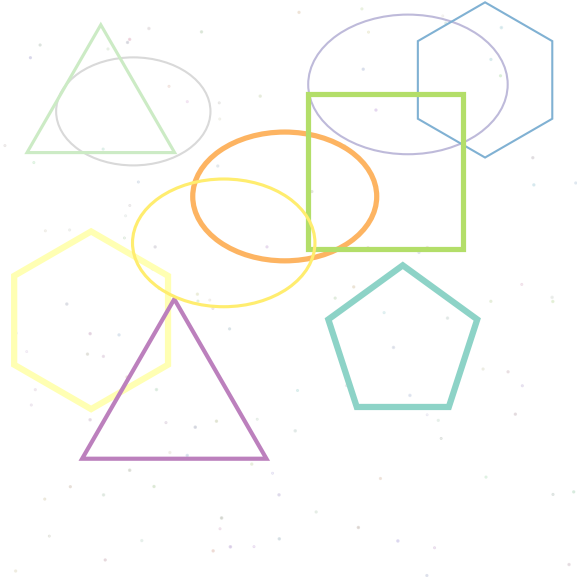[{"shape": "pentagon", "thickness": 3, "radius": 0.68, "center": [0.697, 0.404]}, {"shape": "hexagon", "thickness": 3, "radius": 0.77, "center": [0.158, 0.445]}, {"shape": "oval", "thickness": 1, "radius": 0.86, "center": [0.706, 0.853]}, {"shape": "hexagon", "thickness": 1, "radius": 0.67, "center": [0.84, 0.861]}, {"shape": "oval", "thickness": 2.5, "radius": 0.8, "center": [0.493, 0.659]}, {"shape": "square", "thickness": 2.5, "radius": 0.67, "center": [0.667, 0.703]}, {"shape": "oval", "thickness": 1, "radius": 0.67, "center": [0.231, 0.806]}, {"shape": "triangle", "thickness": 2, "radius": 0.92, "center": [0.302, 0.297]}, {"shape": "triangle", "thickness": 1.5, "radius": 0.74, "center": [0.175, 0.809]}, {"shape": "oval", "thickness": 1.5, "radius": 0.79, "center": [0.387, 0.579]}]